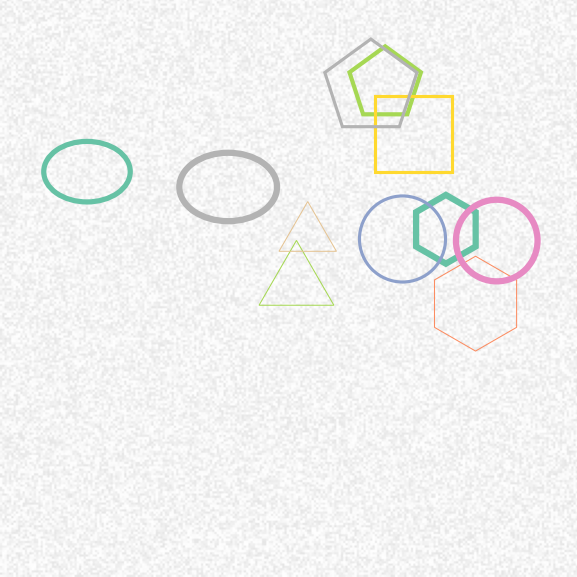[{"shape": "oval", "thickness": 2.5, "radius": 0.37, "center": [0.151, 0.702]}, {"shape": "hexagon", "thickness": 3, "radius": 0.3, "center": [0.772, 0.602]}, {"shape": "hexagon", "thickness": 0.5, "radius": 0.41, "center": [0.823, 0.473]}, {"shape": "circle", "thickness": 1.5, "radius": 0.37, "center": [0.697, 0.585]}, {"shape": "circle", "thickness": 3, "radius": 0.35, "center": [0.86, 0.583]}, {"shape": "triangle", "thickness": 0.5, "radius": 0.37, "center": [0.513, 0.508]}, {"shape": "pentagon", "thickness": 2, "radius": 0.33, "center": [0.667, 0.854]}, {"shape": "square", "thickness": 1.5, "radius": 0.33, "center": [0.716, 0.767]}, {"shape": "triangle", "thickness": 0.5, "radius": 0.29, "center": [0.533, 0.593]}, {"shape": "oval", "thickness": 3, "radius": 0.42, "center": [0.395, 0.675]}, {"shape": "pentagon", "thickness": 1.5, "radius": 0.42, "center": [0.642, 0.848]}]